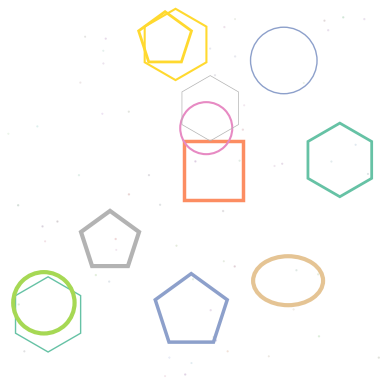[{"shape": "hexagon", "thickness": 1, "radius": 0.49, "center": [0.125, 0.183]}, {"shape": "hexagon", "thickness": 2, "radius": 0.48, "center": [0.883, 0.585]}, {"shape": "square", "thickness": 2.5, "radius": 0.39, "center": [0.555, 0.557]}, {"shape": "circle", "thickness": 1, "radius": 0.43, "center": [0.737, 0.843]}, {"shape": "pentagon", "thickness": 2.5, "radius": 0.49, "center": [0.497, 0.191]}, {"shape": "circle", "thickness": 1.5, "radius": 0.34, "center": [0.536, 0.667]}, {"shape": "circle", "thickness": 3, "radius": 0.4, "center": [0.114, 0.214]}, {"shape": "pentagon", "thickness": 2, "radius": 0.36, "center": [0.429, 0.898]}, {"shape": "hexagon", "thickness": 1.5, "radius": 0.46, "center": [0.456, 0.885]}, {"shape": "oval", "thickness": 3, "radius": 0.45, "center": [0.748, 0.271]}, {"shape": "hexagon", "thickness": 0.5, "radius": 0.42, "center": [0.546, 0.719]}, {"shape": "pentagon", "thickness": 3, "radius": 0.4, "center": [0.286, 0.373]}]